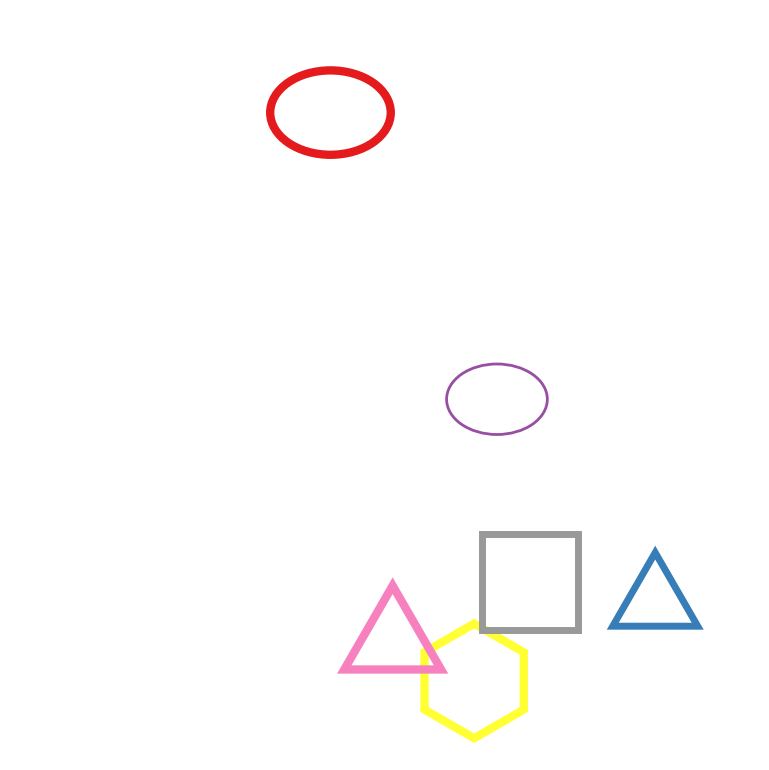[{"shape": "oval", "thickness": 3, "radius": 0.39, "center": [0.429, 0.854]}, {"shape": "triangle", "thickness": 2.5, "radius": 0.32, "center": [0.851, 0.219]}, {"shape": "oval", "thickness": 1, "radius": 0.33, "center": [0.645, 0.481]}, {"shape": "hexagon", "thickness": 3, "radius": 0.37, "center": [0.616, 0.116]}, {"shape": "triangle", "thickness": 3, "radius": 0.36, "center": [0.51, 0.167]}, {"shape": "square", "thickness": 2.5, "radius": 0.31, "center": [0.688, 0.244]}]